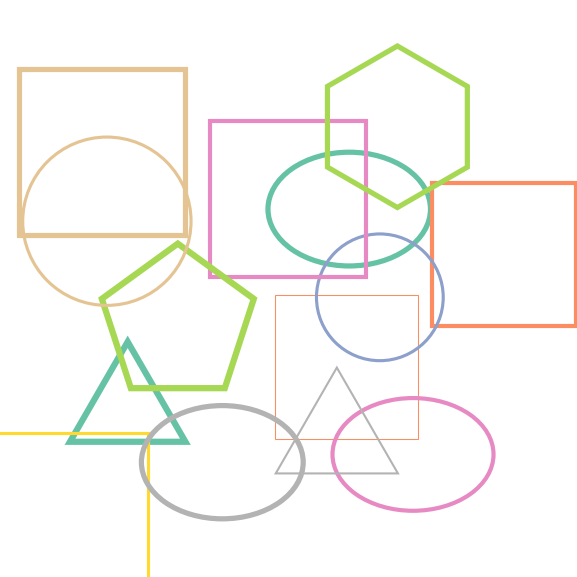[{"shape": "oval", "thickness": 2.5, "radius": 0.7, "center": [0.605, 0.637]}, {"shape": "triangle", "thickness": 3, "radius": 0.58, "center": [0.221, 0.292]}, {"shape": "square", "thickness": 0.5, "radius": 0.62, "center": [0.6, 0.364]}, {"shape": "square", "thickness": 2, "radius": 0.62, "center": [0.873, 0.558]}, {"shape": "circle", "thickness": 1.5, "radius": 0.55, "center": [0.658, 0.484]}, {"shape": "oval", "thickness": 2, "radius": 0.7, "center": [0.715, 0.212]}, {"shape": "square", "thickness": 2, "radius": 0.68, "center": [0.499, 0.654]}, {"shape": "pentagon", "thickness": 3, "radius": 0.69, "center": [0.308, 0.439]}, {"shape": "hexagon", "thickness": 2.5, "radius": 0.7, "center": [0.688, 0.78]}, {"shape": "square", "thickness": 1.5, "radius": 0.7, "center": [0.115, 0.109]}, {"shape": "circle", "thickness": 1.5, "radius": 0.73, "center": [0.185, 0.616]}, {"shape": "square", "thickness": 2.5, "radius": 0.72, "center": [0.177, 0.736]}, {"shape": "triangle", "thickness": 1, "radius": 0.61, "center": [0.583, 0.24]}, {"shape": "oval", "thickness": 2.5, "radius": 0.7, "center": [0.385, 0.199]}]